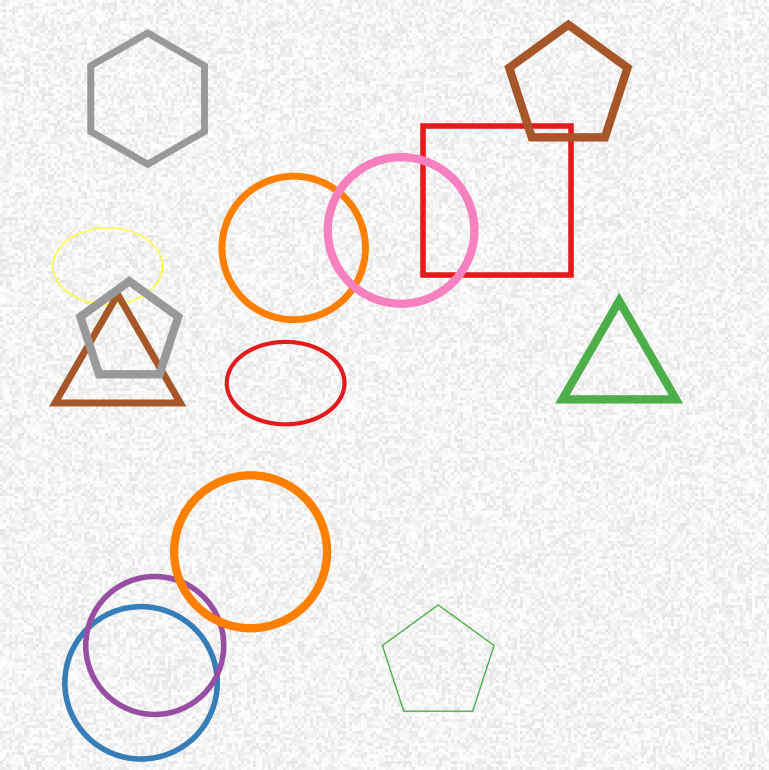[{"shape": "oval", "thickness": 1.5, "radius": 0.38, "center": [0.371, 0.502]}, {"shape": "square", "thickness": 2, "radius": 0.48, "center": [0.645, 0.739]}, {"shape": "circle", "thickness": 2, "radius": 0.49, "center": [0.183, 0.113]}, {"shape": "pentagon", "thickness": 0.5, "radius": 0.38, "center": [0.569, 0.138]}, {"shape": "triangle", "thickness": 3, "radius": 0.43, "center": [0.804, 0.524]}, {"shape": "circle", "thickness": 2, "radius": 0.45, "center": [0.201, 0.162]}, {"shape": "circle", "thickness": 3, "radius": 0.5, "center": [0.325, 0.283]}, {"shape": "circle", "thickness": 2.5, "radius": 0.47, "center": [0.381, 0.678]}, {"shape": "oval", "thickness": 0.5, "radius": 0.36, "center": [0.14, 0.654]}, {"shape": "triangle", "thickness": 2.5, "radius": 0.47, "center": [0.153, 0.524]}, {"shape": "pentagon", "thickness": 3, "radius": 0.4, "center": [0.738, 0.887]}, {"shape": "circle", "thickness": 3, "radius": 0.48, "center": [0.521, 0.701]}, {"shape": "hexagon", "thickness": 2.5, "radius": 0.43, "center": [0.192, 0.872]}, {"shape": "pentagon", "thickness": 3, "radius": 0.33, "center": [0.168, 0.568]}]